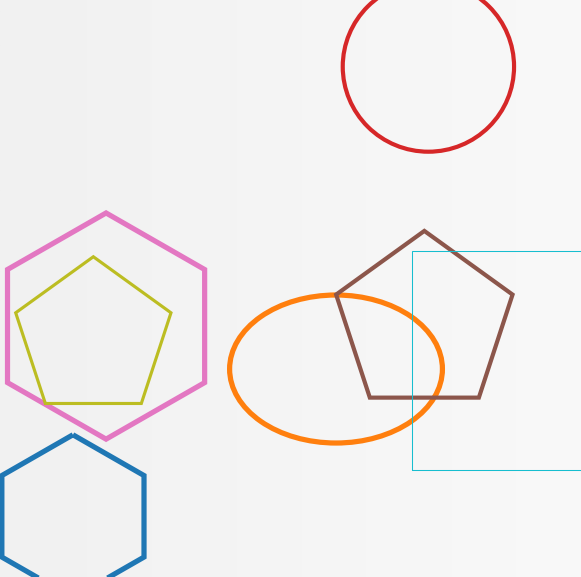[{"shape": "hexagon", "thickness": 2.5, "radius": 0.71, "center": [0.125, 0.105]}, {"shape": "oval", "thickness": 2.5, "radius": 0.92, "center": [0.578, 0.36]}, {"shape": "circle", "thickness": 2, "radius": 0.74, "center": [0.737, 0.884]}, {"shape": "pentagon", "thickness": 2, "radius": 0.8, "center": [0.73, 0.44]}, {"shape": "hexagon", "thickness": 2.5, "radius": 0.98, "center": [0.182, 0.435]}, {"shape": "pentagon", "thickness": 1.5, "radius": 0.7, "center": [0.161, 0.414]}, {"shape": "square", "thickness": 0.5, "radius": 0.95, "center": [0.899, 0.375]}]